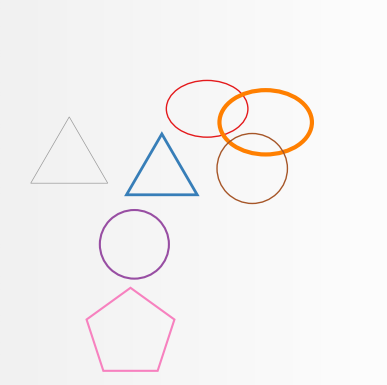[{"shape": "oval", "thickness": 1, "radius": 0.53, "center": [0.535, 0.717]}, {"shape": "triangle", "thickness": 2, "radius": 0.53, "center": [0.418, 0.547]}, {"shape": "circle", "thickness": 1.5, "radius": 0.45, "center": [0.347, 0.365]}, {"shape": "oval", "thickness": 3, "radius": 0.6, "center": [0.686, 0.682]}, {"shape": "circle", "thickness": 1, "radius": 0.45, "center": [0.651, 0.562]}, {"shape": "pentagon", "thickness": 1.5, "radius": 0.6, "center": [0.337, 0.133]}, {"shape": "triangle", "thickness": 0.5, "radius": 0.57, "center": [0.179, 0.582]}]